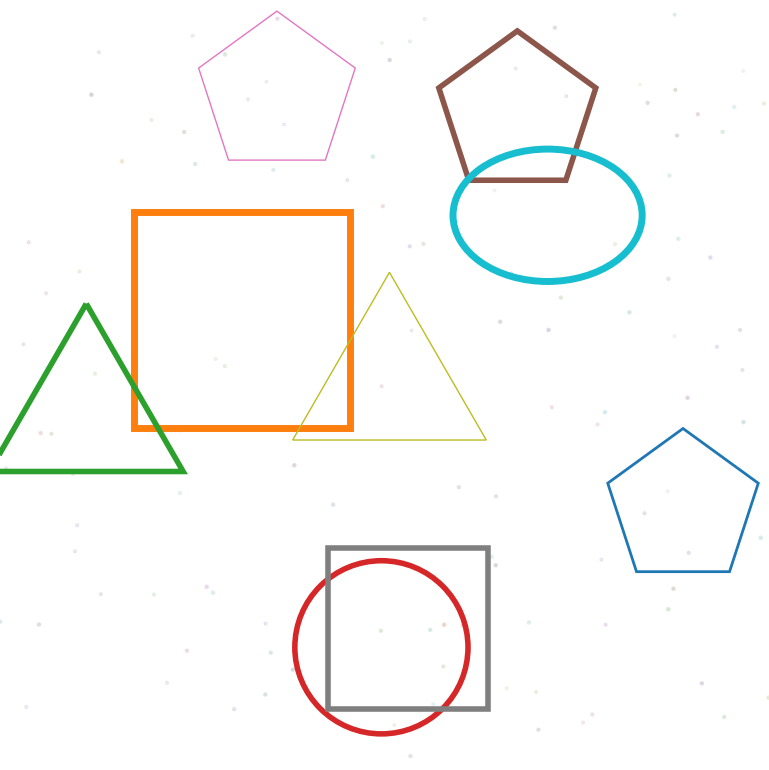[{"shape": "pentagon", "thickness": 1, "radius": 0.51, "center": [0.887, 0.341]}, {"shape": "square", "thickness": 2.5, "radius": 0.7, "center": [0.315, 0.585]}, {"shape": "triangle", "thickness": 2, "radius": 0.73, "center": [0.112, 0.46]}, {"shape": "circle", "thickness": 2, "radius": 0.56, "center": [0.495, 0.159]}, {"shape": "pentagon", "thickness": 2, "radius": 0.54, "center": [0.672, 0.853]}, {"shape": "pentagon", "thickness": 0.5, "radius": 0.53, "center": [0.36, 0.879]}, {"shape": "square", "thickness": 2, "radius": 0.52, "center": [0.53, 0.183]}, {"shape": "triangle", "thickness": 0.5, "radius": 0.73, "center": [0.506, 0.501]}, {"shape": "oval", "thickness": 2.5, "radius": 0.61, "center": [0.711, 0.72]}]